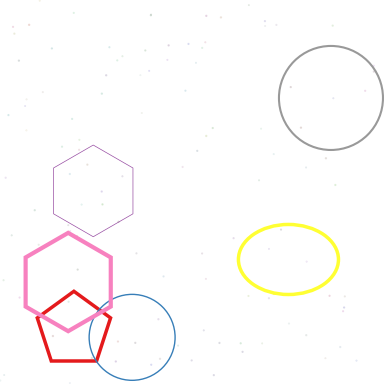[{"shape": "pentagon", "thickness": 2.5, "radius": 0.5, "center": [0.192, 0.143]}, {"shape": "circle", "thickness": 1, "radius": 0.56, "center": [0.343, 0.124]}, {"shape": "hexagon", "thickness": 0.5, "radius": 0.6, "center": [0.242, 0.504]}, {"shape": "oval", "thickness": 2.5, "radius": 0.65, "center": [0.749, 0.326]}, {"shape": "hexagon", "thickness": 3, "radius": 0.64, "center": [0.177, 0.267]}, {"shape": "circle", "thickness": 1.5, "radius": 0.68, "center": [0.86, 0.746]}]